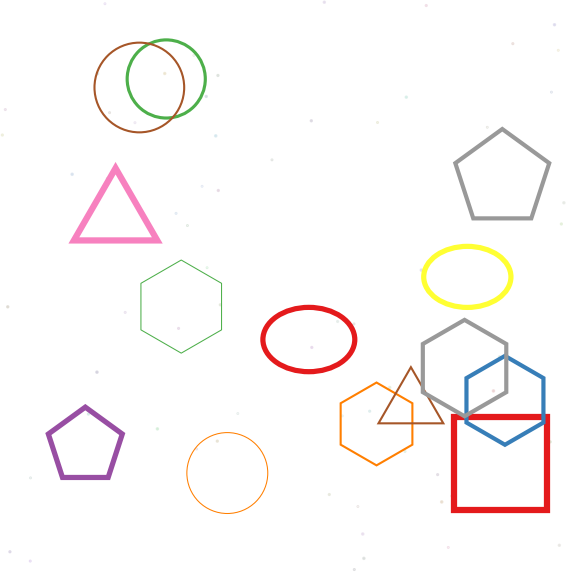[{"shape": "square", "thickness": 3, "radius": 0.4, "center": [0.867, 0.196]}, {"shape": "oval", "thickness": 2.5, "radius": 0.4, "center": [0.535, 0.411]}, {"shape": "hexagon", "thickness": 2, "radius": 0.38, "center": [0.874, 0.306]}, {"shape": "circle", "thickness": 1.5, "radius": 0.34, "center": [0.288, 0.862]}, {"shape": "hexagon", "thickness": 0.5, "radius": 0.4, "center": [0.314, 0.468]}, {"shape": "pentagon", "thickness": 2.5, "radius": 0.34, "center": [0.148, 0.227]}, {"shape": "hexagon", "thickness": 1, "radius": 0.36, "center": [0.652, 0.265]}, {"shape": "circle", "thickness": 0.5, "radius": 0.35, "center": [0.394, 0.18]}, {"shape": "oval", "thickness": 2.5, "radius": 0.38, "center": [0.809, 0.52]}, {"shape": "circle", "thickness": 1, "radius": 0.39, "center": [0.241, 0.848]}, {"shape": "triangle", "thickness": 1, "radius": 0.32, "center": [0.712, 0.299]}, {"shape": "triangle", "thickness": 3, "radius": 0.42, "center": [0.2, 0.624]}, {"shape": "pentagon", "thickness": 2, "radius": 0.43, "center": [0.87, 0.69]}, {"shape": "hexagon", "thickness": 2, "radius": 0.42, "center": [0.804, 0.362]}]